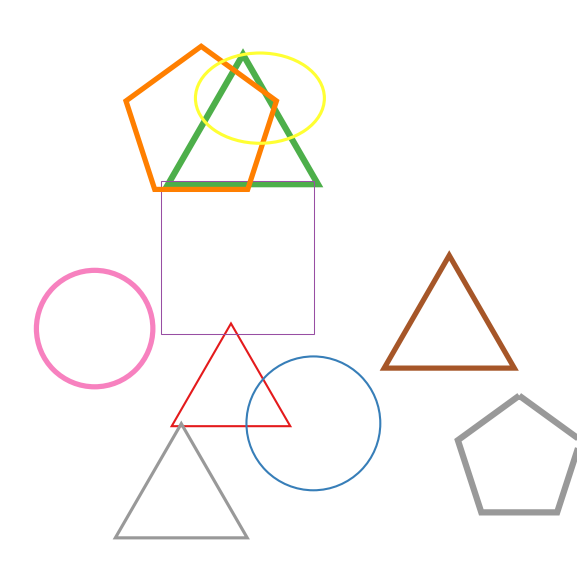[{"shape": "triangle", "thickness": 1, "radius": 0.59, "center": [0.4, 0.32]}, {"shape": "circle", "thickness": 1, "radius": 0.58, "center": [0.543, 0.266]}, {"shape": "triangle", "thickness": 3, "radius": 0.75, "center": [0.421, 0.755]}, {"shape": "square", "thickness": 0.5, "radius": 0.66, "center": [0.411, 0.554]}, {"shape": "pentagon", "thickness": 2.5, "radius": 0.68, "center": [0.348, 0.782]}, {"shape": "oval", "thickness": 1.5, "radius": 0.56, "center": [0.45, 0.829]}, {"shape": "triangle", "thickness": 2.5, "radius": 0.65, "center": [0.778, 0.427]}, {"shape": "circle", "thickness": 2.5, "radius": 0.5, "center": [0.164, 0.43]}, {"shape": "triangle", "thickness": 1.5, "radius": 0.66, "center": [0.314, 0.134]}, {"shape": "pentagon", "thickness": 3, "radius": 0.56, "center": [0.899, 0.202]}]